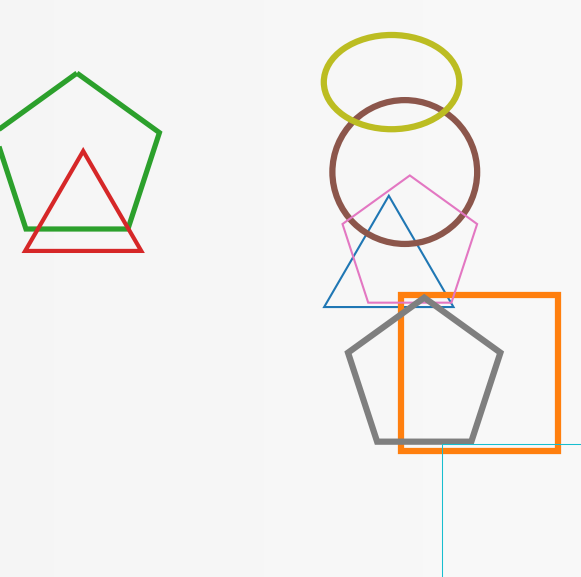[{"shape": "triangle", "thickness": 1, "radius": 0.64, "center": [0.669, 0.532]}, {"shape": "square", "thickness": 3, "radius": 0.68, "center": [0.825, 0.353]}, {"shape": "pentagon", "thickness": 2.5, "radius": 0.75, "center": [0.132, 0.723]}, {"shape": "triangle", "thickness": 2, "radius": 0.58, "center": [0.143, 0.622]}, {"shape": "circle", "thickness": 3, "radius": 0.62, "center": [0.696, 0.701]}, {"shape": "pentagon", "thickness": 1, "radius": 0.61, "center": [0.705, 0.574]}, {"shape": "pentagon", "thickness": 3, "radius": 0.69, "center": [0.73, 0.346]}, {"shape": "oval", "thickness": 3, "radius": 0.58, "center": [0.674, 0.857]}, {"shape": "square", "thickness": 0.5, "radius": 0.64, "center": [0.888, 0.103]}]